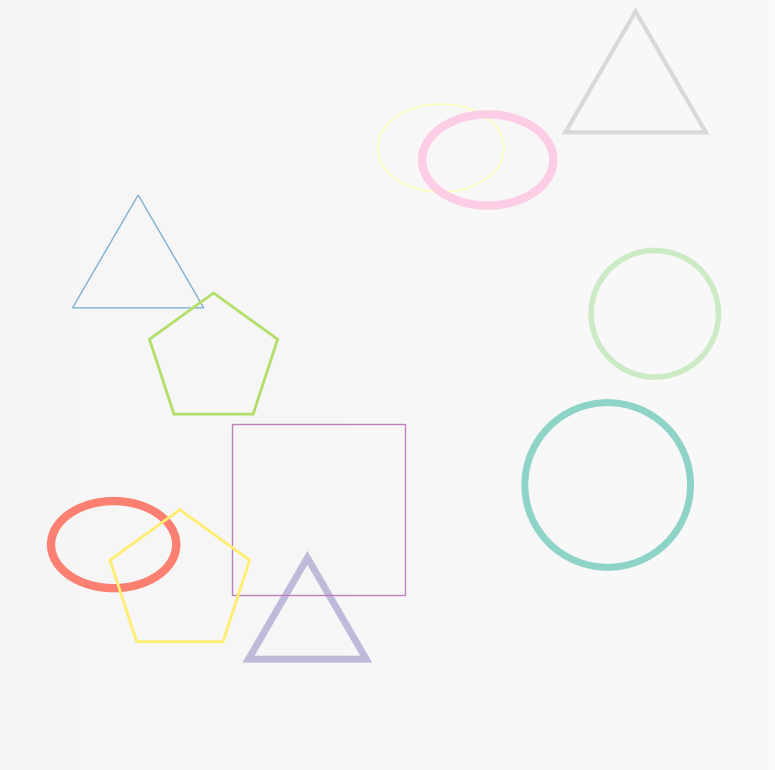[{"shape": "circle", "thickness": 2.5, "radius": 0.53, "center": [0.784, 0.37]}, {"shape": "oval", "thickness": 0.5, "radius": 0.41, "center": [0.569, 0.808]}, {"shape": "triangle", "thickness": 2.5, "radius": 0.44, "center": [0.397, 0.188]}, {"shape": "oval", "thickness": 3, "radius": 0.4, "center": [0.147, 0.293]}, {"shape": "triangle", "thickness": 0.5, "radius": 0.49, "center": [0.178, 0.649]}, {"shape": "pentagon", "thickness": 1, "radius": 0.43, "center": [0.276, 0.533]}, {"shape": "oval", "thickness": 3, "radius": 0.42, "center": [0.629, 0.792]}, {"shape": "triangle", "thickness": 1.5, "radius": 0.52, "center": [0.82, 0.88]}, {"shape": "square", "thickness": 0.5, "radius": 0.56, "center": [0.411, 0.338]}, {"shape": "circle", "thickness": 2, "radius": 0.41, "center": [0.845, 0.592]}, {"shape": "pentagon", "thickness": 1, "radius": 0.47, "center": [0.232, 0.243]}]